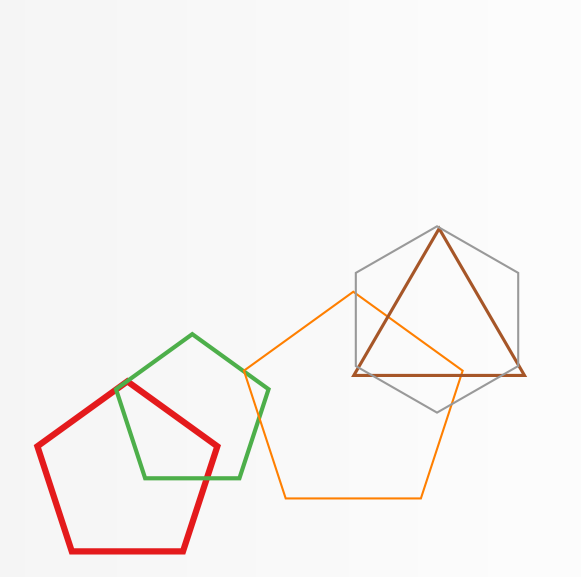[{"shape": "pentagon", "thickness": 3, "radius": 0.81, "center": [0.219, 0.176]}, {"shape": "pentagon", "thickness": 2, "radius": 0.69, "center": [0.331, 0.283]}, {"shape": "pentagon", "thickness": 1, "radius": 0.99, "center": [0.608, 0.296]}, {"shape": "triangle", "thickness": 1.5, "radius": 0.85, "center": [0.756, 0.434]}, {"shape": "hexagon", "thickness": 1, "radius": 0.81, "center": [0.752, 0.446]}]